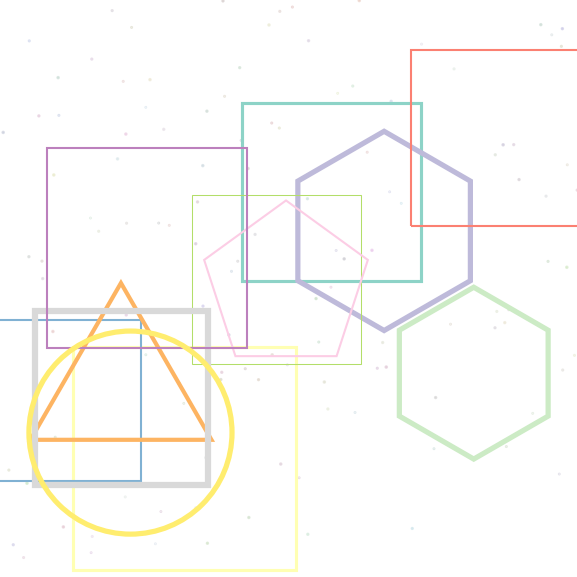[{"shape": "square", "thickness": 1.5, "radius": 0.77, "center": [0.575, 0.667]}, {"shape": "square", "thickness": 1.5, "radius": 0.96, "center": [0.32, 0.205]}, {"shape": "hexagon", "thickness": 2.5, "radius": 0.86, "center": [0.665, 0.599]}, {"shape": "square", "thickness": 1, "radius": 0.76, "center": [0.865, 0.76]}, {"shape": "square", "thickness": 1, "radius": 0.7, "center": [0.104, 0.306]}, {"shape": "triangle", "thickness": 2, "radius": 0.9, "center": [0.209, 0.328]}, {"shape": "square", "thickness": 0.5, "radius": 0.73, "center": [0.479, 0.515]}, {"shape": "pentagon", "thickness": 1, "radius": 0.75, "center": [0.495, 0.503]}, {"shape": "square", "thickness": 3, "radius": 0.75, "center": [0.21, 0.31]}, {"shape": "square", "thickness": 1, "radius": 0.87, "center": [0.255, 0.57]}, {"shape": "hexagon", "thickness": 2.5, "radius": 0.74, "center": [0.82, 0.353]}, {"shape": "circle", "thickness": 2.5, "radius": 0.88, "center": [0.226, 0.25]}]